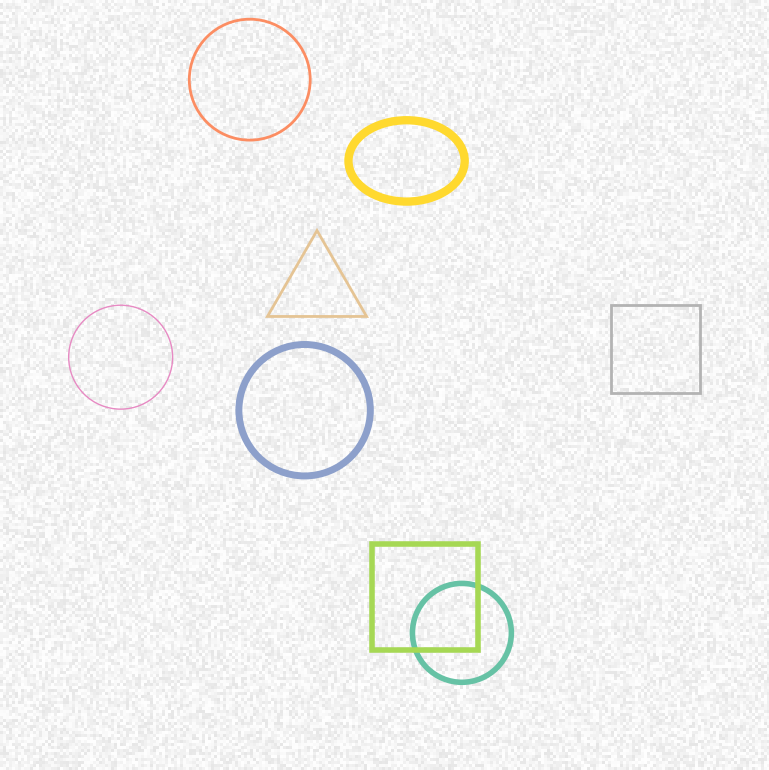[{"shape": "circle", "thickness": 2, "radius": 0.32, "center": [0.6, 0.178]}, {"shape": "circle", "thickness": 1, "radius": 0.39, "center": [0.324, 0.897]}, {"shape": "circle", "thickness": 2.5, "radius": 0.43, "center": [0.396, 0.467]}, {"shape": "circle", "thickness": 0.5, "radius": 0.34, "center": [0.157, 0.536]}, {"shape": "square", "thickness": 2, "radius": 0.34, "center": [0.553, 0.225]}, {"shape": "oval", "thickness": 3, "radius": 0.38, "center": [0.528, 0.791]}, {"shape": "triangle", "thickness": 1, "radius": 0.37, "center": [0.412, 0.626]}, {"shape": "square", "thickness": 1, "radius": 0.29, "center": [0.851, 0.547]}]